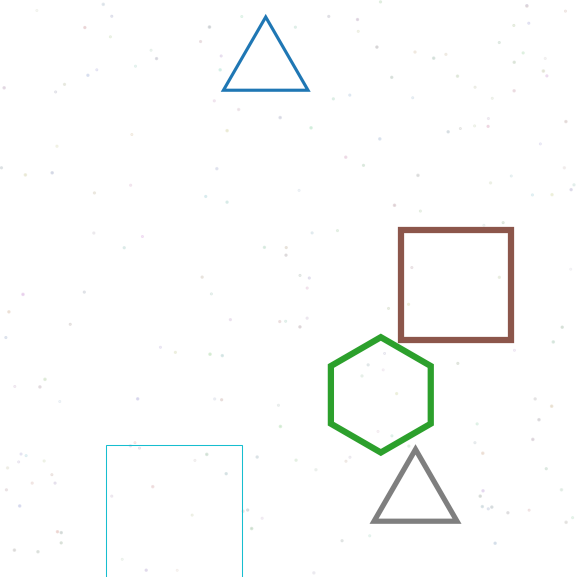[{"shape": "triangle", "thickness": 1.5, "radius": 0.42, "center": [0.46, 0.885]}, {"shape": "hexagon", "thickness": 3, "radius": 0.5, "center": [0.659, 0.315]}, {"shape": "square", "thickness": 3, "radius": 0.48, "center": [0.789, 0.505]}, {"shape": "triangle", "thickness": 2.5, "radius": 0.41, "center": [0.72, 0.138]}, {"shape": "square", "thickness": 0.5, "radius": 0.59, "center": [0.301, 0.111]}]